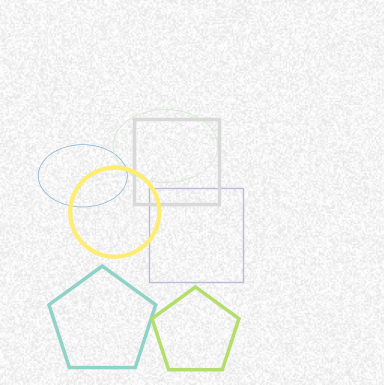[{"shape": "pentagon", "thickness": 2.5, "radius": 0.73, "center": [0.266, 0.163]}, {"shape": "square", "thickness": 1, "radius": 0.61, "center": [0.51, 0.391]}, {"shape": "oval", "thickness": 0.5, "radius": 0.58, "center": [0.215, 0.543]}, {"shape": "pentagon", "thickness": 2.5, "radius": 0.59, "center": [0.508, 0.136]}, {"shape": "square", "thickness": 2.5, "radius": 0.55, "center": [0.459, 0.581]}, {"shape": "oval", "thickness": 0.5, "radius": 0.68, "center": [0.429, 0.621]}, {"shape": "circle", "thickness": 3, "radius": 0.58, "center": [0.298, 0.449]}]